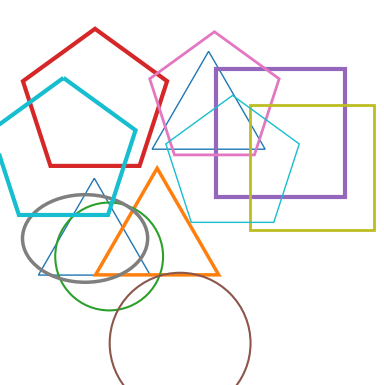[{"shape": "triangle", "thickness": 1, "radius": 0.84, "center": [0.245, 0.369]}, {"shape": "triangle", "thickness": 1, "radius": 0.85, "center": [0.542, 0.697]}, {"shape": "triangle", "thickness": 2.5, "radius": 0.92, "center": [0.408, 0.378]}, {"shape": "circle", "thickness": 1.5, "radius": 0.7, "center": [0.284, 0.334]}, {"shape": "pentagon", "thickness": 3, "radius": 0.98, "center": [0.247, 0.728]}, {"shape": "square", "thickness": 3, "radius": 0.84, "center": [0.729, 0.654]}, {"shape": "circle", "thickness": 1.5, "radius": 0.91, "center": [0.468, 0.109]}, {"shape": "pentagon", "thickness": 2, "radius": 0.88, "center": [0.557, 0.741]}, {"shape": "oval", "thickness": 2.5, "radius": 0.81, "center": [0.221, 0.381]}, {"shape": "square", "thickness": 2, "radius": 0.81, "center": [0.81, 0.565]}, {"shape": "pentagon", "thickness": 3, "radius": 0.98, "center": [0.165, 0.601]}, {"shape": "pentagon", "thickness": 1, "radius": 0.91, "center": [0.604, 0.57]}]